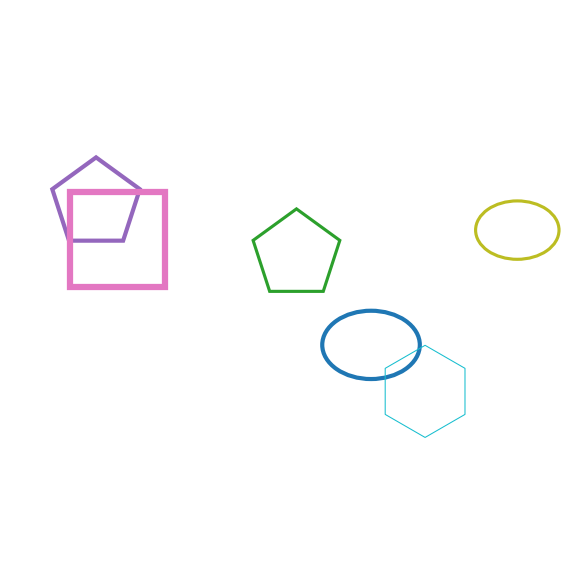[{"shape": "oval", "thickness": 2, "radius": 0.42, "center": [0.642, 0.402]}, {"shape": "pentagon", "thickness": 1.5, "radius": 0.39, "center": [0.513, 0.558]}, {"shape": "pentagon", "thickness": 2, "radius": 0.4, "center": [0.166, 0.647]}, {"shape": "square", "thickness": 3, "radius": 0.41, "center": [0.204, 0.585]}, {"shape": "oval", "thickness": 1.5, "radius": 0.36, "center": [0.896, 0.601]}, {"shape": "hexagon", "thickness": 0.5, "radius": 0.4, "center": [0.736, 0.321]}]